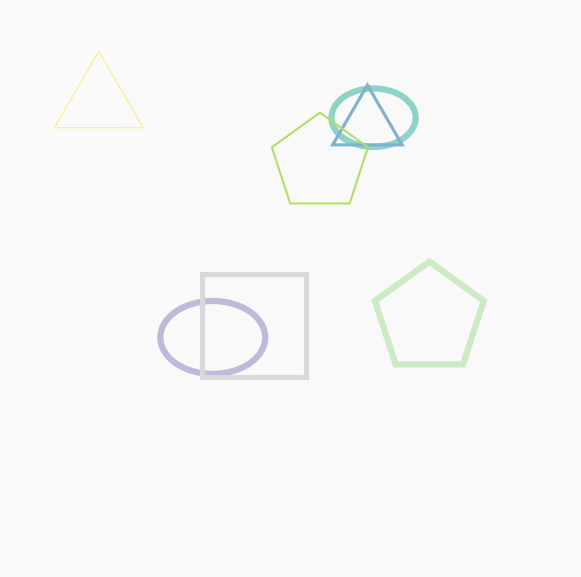[{"shape": "oval", "thickness": 3, "radius": 0.36, "center": [0.643, 0.795]}, {"shape": "oval", "thickness": 3, "radius": 0.45, "center": [0.366, 0.415]}, {"shape": "triangle", "thickness": 1.5, "radius": 0.35, "center": [0.632, 0.783]}, {"shape": "pentagon", "thickness": 1, "radius": 0.43, "center": [0.55, 0.717]}, {"shape": "square", "thickness": 2.5, "radius": 0.45, "center": [0.437, 0.435]}, {"shape": "pentagon", "thickness": 3, "radius": 0.49, "center": [0.739, 0.448]}, {"shape": "triangle", "thickness": 0.5, "radius": 0.44, "center": [0.17, 0.822]}]